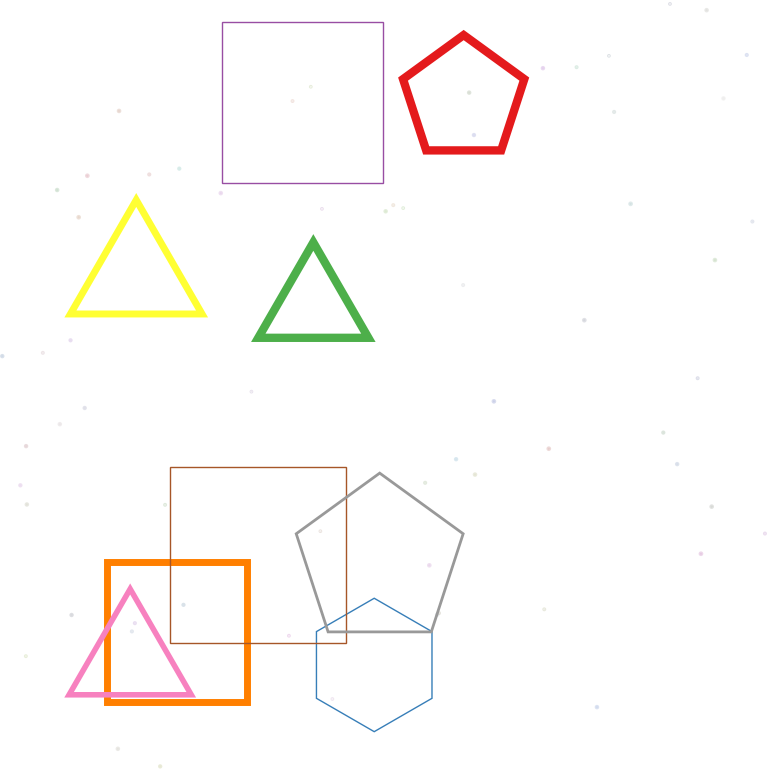[{"shape": "pentagon", "thickness": 3, "radius": 0.41, "center": [0.602, 0.872]}, {"shape": "hexagon", "thickness": 0.5, "radius": 0.43, "center": [0.486, 0.136]}, {"shape": "triangle", "thickness": 3, "radius": 0.41, "center": [0.407, 0.603]}, {"shape": "square", "thickness": 0.5, "radius": 0.52, "center": [0.393, 0.867]}, {"shape": "square", "thickness": 2.5, "radius": 0.46, "center": [0.23, 0.179]}, {"shape": "triangle", "thickness": 2.5, "radius": 0.49, "center": [0.177, 0.642]}, {"shape": "square", "thickness": 0.5, "radius": 0.57, "center": [0.335, 0.279]}, {"shape": "triangle", "thickness": 2, "radius": 0.46, "center": [0.169, 0.143]}, {"shape": "pentagon", "thickness": 1, "radius": 0.57, "center": [0.493, 0.272]}]